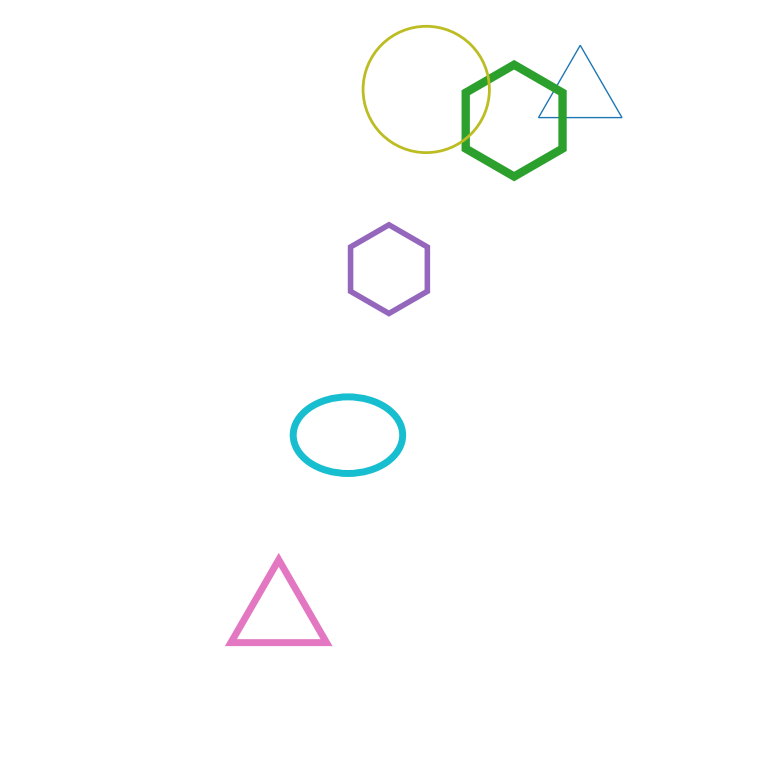[{"shape": "triangle", "thickness": 0.5, "radius": 0.31, "center": [0.754, 0.879]}, {"shape": "hexagon", "thickness": 3, "radius": 0.36, "center": [0.668, 0.843]}, {"shape": "hexagon", "thickness": 2, "radius": 0.29, "center": [0.505, 0.65]}, {"shape": "triangle", "thickness": 2.5, "radius": 0.36, "center": [0.362, 0.201]}, {"shape": "circle", "thickness": 1, "radius": 0.41, "center": [0.554, 0.884]}, {"shape": "oval", "thickness": 2.5, "radius": 0.36, "center": [0.452, 0.435]}]